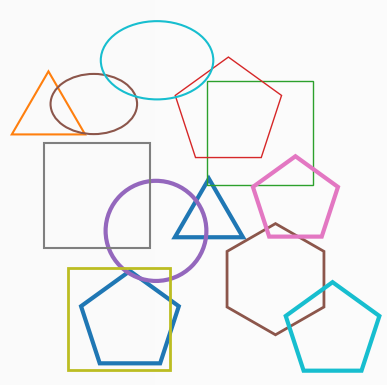[{"shape": "triangle", "thickness": 3, "radius": 0.51, "center": [0.539, 0.434]}, {"shape": "pentagon", "thickness": 3, "radius": 0.66, "center": [0.335, 0.164]}, {"shape": "triangle", "thickness": 1.5, "radius": 0.55, "center": [0.125, 0.705]}, {"shape": "square", "thickness": 1, "radius": 0.68, "center": [0.671, 0.654]}, {"shape": "pentagon", "thickness": 1, "radius": 0.72, "center": [0.589, 0.707]}, {"shape": "circle", "thickness": 3, "radius": 0.65, "center": [0.403, 0.4]}, {"shape": "hexagon", "thickness": 2, "radius": 0.72, "center": [0.711, 0.275]}, {"shape": "oval", "thickness": 1.5, "radius": 0.56, "center": [0.242, 0.73]}, {"shape": "pentagon", "thickness": 3, "radius": 0.58, "center": [0.762, 0.479]}, {"shape": "square", "thickness": 1.5, "radius": 0.68, "center": [0.249, 0.492]}, {"shape": "square", "thickness": 2, "radius": 0.66, "center": [0.307, 0.171]}, {"shape": "oval", "thickness": 1.5, "radius": 0.73, "center": [0.405, 0.843]}, {"shape": "pentagon", "thickness": 3, "radius": 0.64, "center": [0.858, 0.14]}]